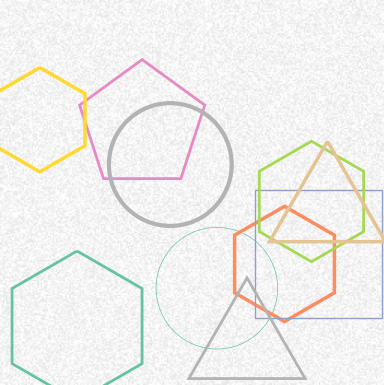[{"shape": "hexagon", "thickness": 2, "radius": 0.97, "center": [0.2, 0.153]}, {"shape": "circle", "thickness": 0.5, "radius": 0.79, "center": [0.563, 0.251]}, {"shape": "hexagon", "thickness": 2.5, "radius": 0.75, "center": [0.739, 0.314]}, {"shape": "square", "thickness": 1, "radius": 0.83, "center": [0.827, 0.34]}, {"shape": "pentagon", "thickness": 2, "radius": 0.85, "center": [0.369, 0.674]}, {"shape": "hexagon", "thickness": 2, "radius": 0.78, "center": [0.809, 0.477]}, {"shape": "hexagon", "thickness": 2.5, "radius": 0.68, "center": [0.103, 0.689]}, {"shape": "triangle", "thickness": 2.5, "radius": 0.87, "center": [0.851, 0.459]}, {"shape": "triangle", "thickness": 2, "radius": 0.87, "center": [0.642, 0.104]}, {"shape": "circle", "thickness": 3, "radius": 0.8, "center": [0.442, 0.573]}]